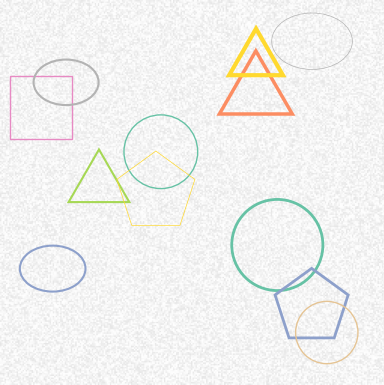[{"shape": "circle", "thickness": 2, "radius": 0.59, "center": [0.72, 0.364]}, {"shape": "circle", "thickness": 1, "radius": 0.48, "center": [0.418, 0.606]}, {"shape": "triangle", "thickness": 2.5, "radius": 0.55, "center": [0.665, 0.759]}, {"shape": "oval", "thickness": 1.5, "radius": 0.43, "center": [0.137, 0.302]}, {"shape": "pentagon", "thickness": 2, "radius": 0.5, "center": [0.809, 0.203]}, {"shape": "square", "thickness": 1, "radius": 0.41, "center": [0.106, 0.721]}, {"shape": "triangle", "thickness": 1.5, "radius": 0.46, "center": [0.257, 0.521]}, {"shape": "pentagon", "thickness": 0.5, "radius": 0.53, "center": [0.405, 0.501]}, {"shape": "triangle", "thickness": 3, "radius": 0.4, "center": [0.665, 0.845]}, {"shape": "circle", "thickness": 1, "radius": 0.4, "center": [0.849, 0.136]}, {"shape": "oval", "thickness": 0.5, "radius": 0.52, "center": [0.81, 0.893]}, {"shape": "oval", "thickness": 1.5, "radius": 0.42, "center": [0.172, 0.786]}]